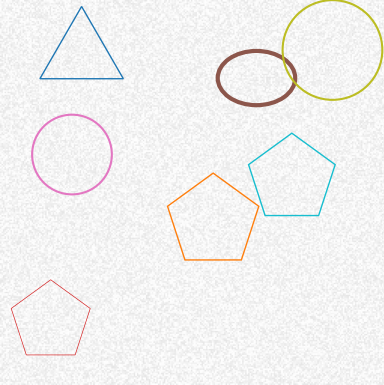[{"shape": "triangle", "thickness": 1, "radius": 0.63, "center": [0.212, 0.858]}, {"shape": "pentagon", "thickness": 1, "radius": 0.62, "center": [0.554, 0.426]}, {"shape": "pentagon", "thickness": 0.5, "radius": 0.54, "center": [0.132, 0.165]}, {"shape": "oval", "thickness": 3, "radius": 0.5, "center": [0.666, 0.797]}, {"shape": "circle", "thickness": 1.5, "radius": 0.52, "center": [0.187, 0.599]}, {"shape": "circle", "thickness": 1.5, "radius": 0.65, "center": [0.864, 0.87]}, {"shape": "pentagon", "thickness": 1, "radius": 0.59, "center": [0.758, 0.536]}]